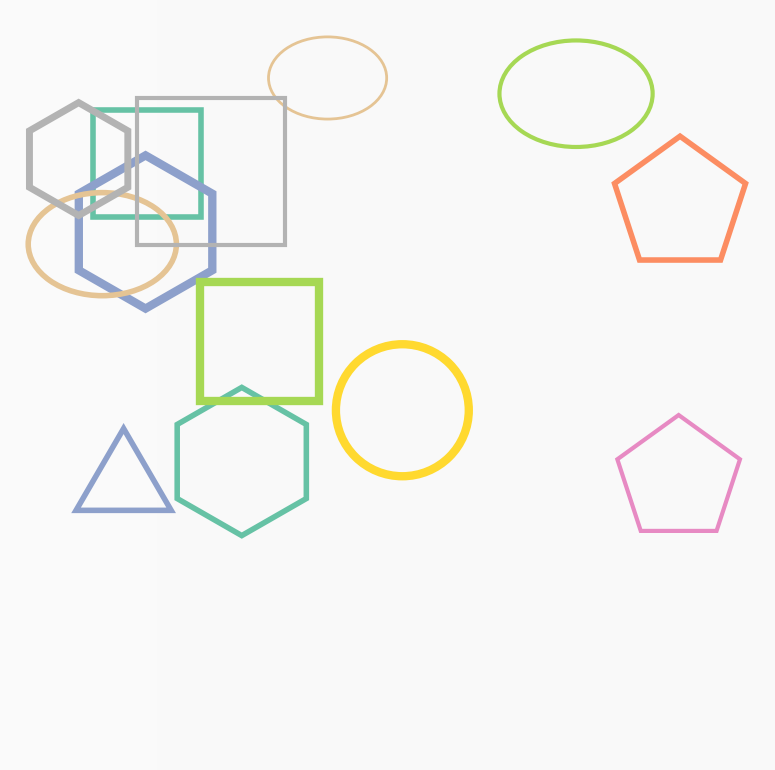[{"shape": "square", "thickness": 2, "radius": 0.35, "center": [0.189, 0.787]}, {"shape": "hexagon", "thickness": 2, "radius": 0.48, "center": [0.312, 0.401]}, {"shape": "pentagon", "thickness": 2, "radius": 0.44, "center": [0.877, 0.734]}, {"shape": "hexagon", "thickness": 3, "radius": 0.5, "center": [0.188, 0.699]}, {"shape": "triangle", "thickness": 2, "radius": 0.35, "center": [0.159, 0.373]}, {"shape": "pentagon", "thickness": 1.5, "radius": 0.42, "center": [0.876, 0.378]}, {"shape": "oval", "thickness": 1.5, "radius": 0.49, "center": [0.743, 0.878]}, {"shape": "square", "thickness": 3, "radius": 0.38, "center": [0.335, 0.556]}, {"shape": "circle", "thickness": 3, "radius": 0.43, "center": [0.519, 0.467]}, {"shape": "oval", "thickness": 2, "radius": 0.48, "center": [0.132, 0.683]}, {"shape": "oval", "thickness": 1, "radius": 0.38, "center": [0.423, 0.899]}, {"shape": "hexagon", "thickness": 2.5, "radius": 0.37, "center": [0.101, 0.793]}, {"shape": "square", "thickness": 1.5, "radius": 0.48, "center": [0.273, 0.777]}]